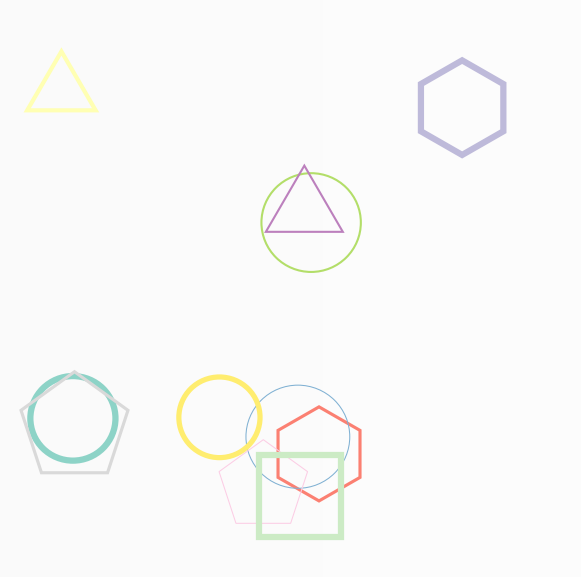[{"shape": "circle", "thickness": 3, "radius": 0.37, "center": [0.125, 0.275]}, {"shape": "triangle", "thickness": 2, "radius": 0.34, "center": [0.106, 0.842]}, {"shape": "hexagon", "thickness": 3, "radius": 0.41, "center": [0.795, 0.813]}, {"shape": "hexagon", "thickness": 1.5, "radius": 0.41, "center": [0.549, 0.213]}, {"shape": "circle", "thickness": 0.5, "radius": 0.45, "center": [0.512, 0.243]}, {"shape": "circle", "thickness": 1, "radius": 0.43, "center": [0.535, 0.614]}, {"shape": "pentagon", "thickness": 0.5, "radius": 0.4, "center": [0.453, 0.158]}, {"shape": "pentagon", "thickness": 1.5, "radius": 0.48, "center": [0.128, 0.259]}, {"shape": "triangle", "thickness": 1, "radius": 0.38, "center": [0.524, 0.636]}, {"shape": "square", "thickness": 3, "radius": 0.35, "center": [0.517, 0.14]}, {"shape": "circle", "thickness": 2.5, "radius": 0.35, "center": [0.378, 0.277]}]